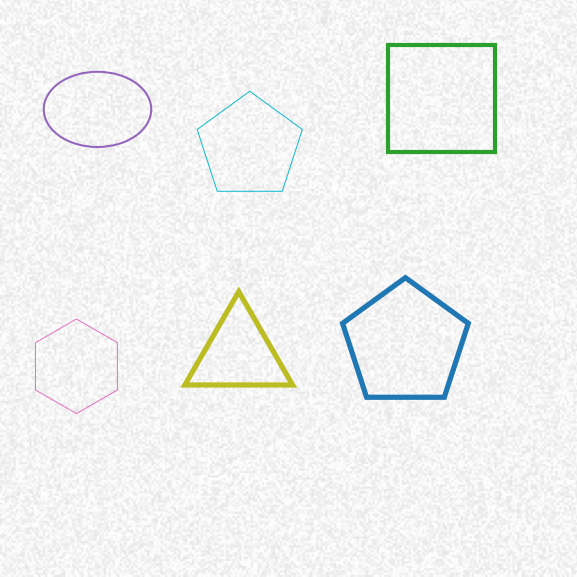[{"shape": "pentagon", "thickness": 2.5, "radius": 0.57, "center": [0.702, 0.404]}, {"shape": "square", "thickness": 2, "radius": 0.47, "center": [0.765, 0.828]}, {"shape": "oval", "thickness": 1, "radius": 0.47, "center": [0.169, 0.81]}, {"shape": "hexagon", "thickness": 0.5, "radius": 0.41, "center": [0.132, 0.365]}, {"shape": "triangle", "thickness": 2.5, "radius": 0.54, "center": [0.413, 0.386]}, {"shape": "pentagon", "thickness": 0.5, "radius": 0.48, "center": [0.432, 0.745]}]